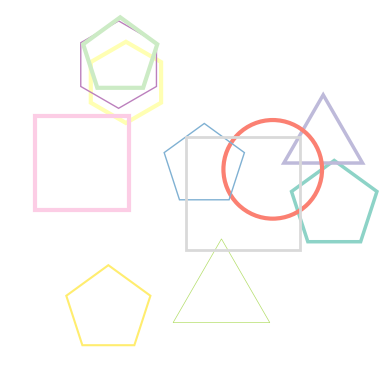[{"shape": "pentagon", "thickness": 2.5, "radius": 0.58, "center": [0.868, 0.467]}, {"shape": "hexagon", "thickness": 3, "radius": 0.53, "center": [0.327, 0.786]}, {"shape": "triangle", "thickness": 2.5, "radius": 0.59, "center": [0.839, 0.636]}, {"shape": "circle", "thickness": 3, "radius": 0.64, "center": [0.708, 0.56]}, {"shape": "pentagon", "thickness": 1, "radius": 0.55, "center": [0.531, 0.57]}, {"shape": "triangle", "thickness": 0.5, "radius": 0.73, "center": [0.575, 0.235]}, {"shape": "square", "thickness": 3, "radius": 0.61, "center": [0.212, 0.577]}, {"shape": "square", "thickness": 2, "radius": 0.74, "center": [0.631, 0.497]}, {"shape": "hexagon", "thickness": 1, "radius": 0.57, "center": [0.308, 0.832]}, {"shape": "pentagon", "thickness": 3, "radius": 0.51, "center": [0.312, 0.854]}, {"shape": "pentagon", "thickness": 1.5, "radius": 0.57, "center": [0.281, 0.196]}]